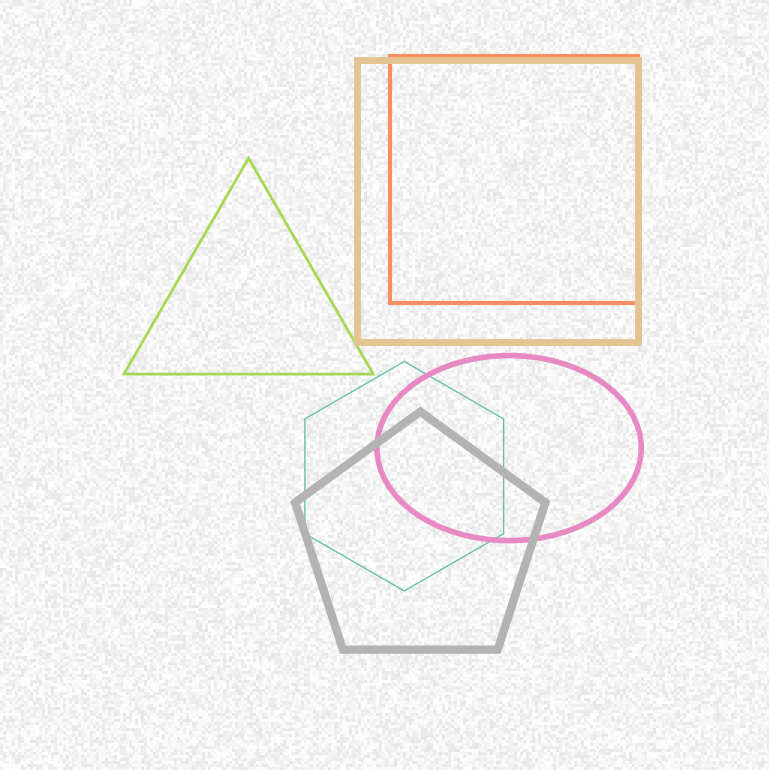[{"shape": "hexagon", "thickness": 0.5, "radius": 0.75, "center": [0.525, 0.382]}, {"shape": "square", "thickness": 1.5, "radius": 0.8, "center": [0.667, 0.767]}, {"shape": "oval", "thickness": 2, "radius": 0.86, "center": [0.661, 0.418]}, {"shape": "triangle", "thickness": 1, "radius": 0.93, "center": [0.323, 0.608]}, {"shape": "square", "thickness": 2.5, "radius": 0.91, "center": [0.647, 0.739]}, {"shape": "pentagon", "thickness": 3, "radius": 0.85, "center": [0.546, 0.295]}]